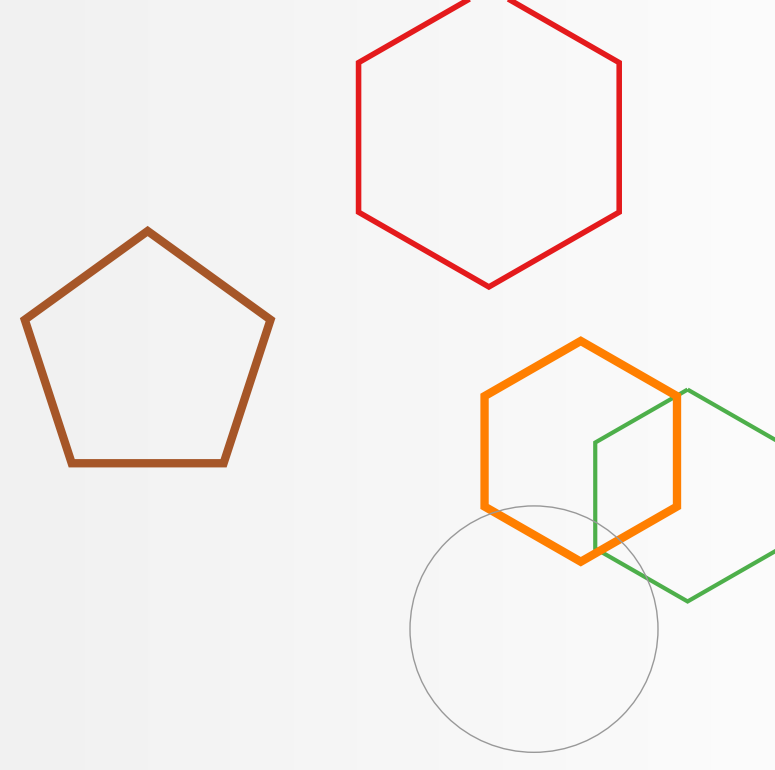[{"shape": "hexagon", "thickness": 2, "radius": 0.97, "center": [0.631, 0.822]}, {"shape": "hexagon", "thickness": 1.5, "radius": 0.69, "center": [0.887, 0.356]}, {"shape": "hexagon", "thickness": 3, "radius": 0.72, "center": [0.749, 0.414]}, {"shape": "pentagon", "thickness": 3, "radius": 0.83, "center": [0.191, 0.533]}, {"shape": "circle", "thickness": 0.5, "radius": 0.8, "center": [0.689, 0.183]}]